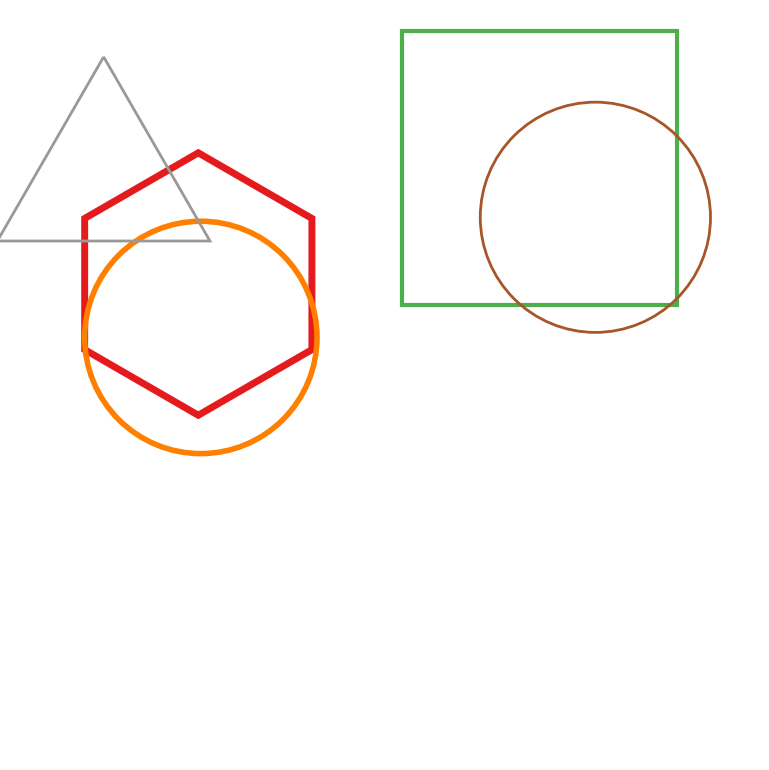[{"shape": "hexagon", "thickness": 2.5, "radius": 0.85, "center": [0.258, 0.631]}, {"shape": "square", "thickness": 1.5, "radius": 0.89, "center": [0.7, 0.782]}, {"shape": "circle", "thickness": 2, "radius": 0.75, "center": [0.261, 0.562]}, {"shape": "circle", "thickness": 1, "radius": 0.75, "center": [0.773, 0.718]}, {"shape": "triangle", "thickness": 1, "radius": 0.8, "center": [0.135, 0.767]}]